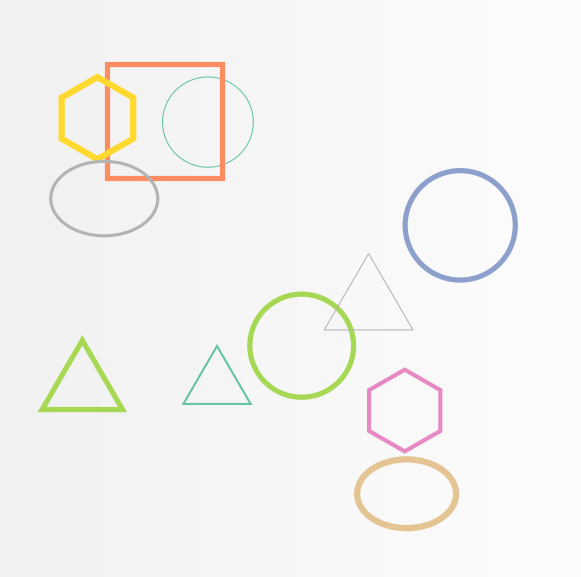[{"shape": "circle", "thickness": 0.5, "radius": 0.39, "center": [0.358, 0.788]}, {"shape": "triangle", "thickness": 1, "radius": 0.33, "center": [0.373, 0.333]}, {"shape": "square", "thickness": 2.5, "radius": 0.49, "center": [0.284, 0.79]}, {"shape": "circle", "thickness": 2.5, "radius": 0.47, "center": [0.792, 0.609]}, {"shape": "hexagon", "thickness": 2, "radius": 0.35, "center": [0.696, 0.288]}, {"shape": "triangle", "thickness": 2.5, "radius": 0.4, "center": [0.142, 0.33]}, {"shape": "circle", "thickness": 2.5, "radius": 0.45, "center": [0.519, 0.401]}, {"shape": "hexagon", "thickness": 3, "radius": 0.36, "center": [0.168, 0.795]}, {"shape": "oval", "thickness": 3, "radius": 0.43, "center": [0.7, 0.144]}, {"shape": "oval", "thickness": 1.5, "radius": 0.46, "center": [0.179, 0.655]}, {"shape": "triangle", "thickness": 0.5, "radius": 0.44, "center": [0.634, 0.472]}]